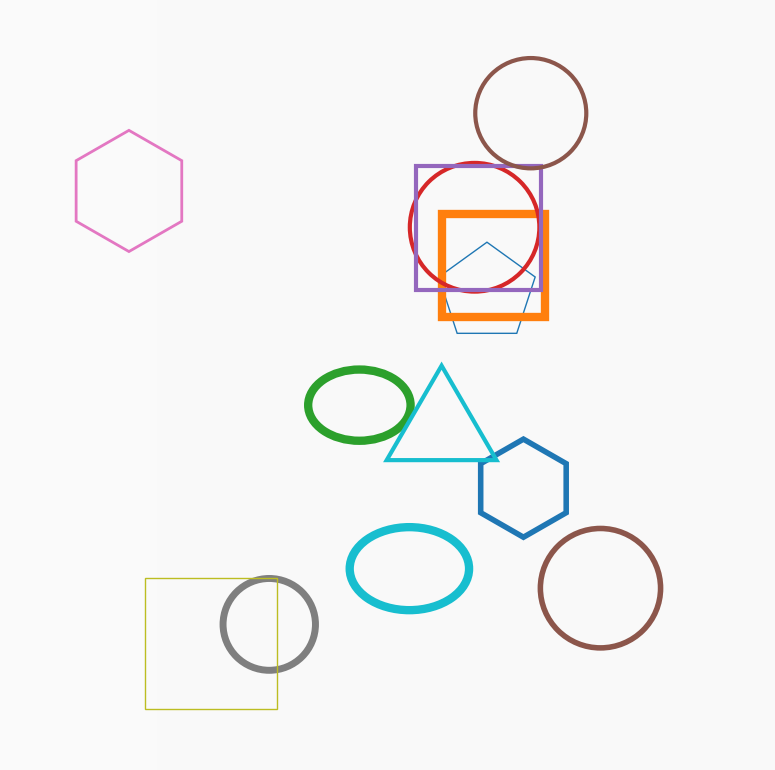[{"shape": "pentagon", "thickness": 0.5, "radius": 0.33, "center": [0.628, 0.62]}, {"shape": "hexagon", "thickness": 2, "radius": 0.32, "center": [0.675, 0.366]}, {"shape": "square", "thickness": 3, "radius": 0.33, "center": [0.636, 0.655]}, {"shape": "oval", "thickness": 3, "radius": 0.33, "center": [0.464, 0.474]}, {"shape": "circle", "thickness": 1.5, "radius": 0.42, "center": [0.612, 0.705]}, {"shape": "square", "thickness": 1.5, "radius": 0.4, "center": [0.617, 0.704]}, {"shape": "circle", "thickness": 2, "radius": 0.39, "center": [0.775, 0.236]}, {"shape": "circle", "thickness": 1.5, "radius": 0.36, "center": [0.685, 0.853]}, {"shape": "hexagon", "thickness": 1, "radius": 0.39, "center": [0.166, 0.752]}, {"shape": "circle", "thickness": 2.5, "radius": 0.3, "center": [0.347, 0.189]}, {"shape": "square", "thickness": 0.5, "radius": 0.43, "center": [0.272, 0.164]}, {"shape": "triangle", "thickness": 1.5, "radius": 0.41, "center": [0.57, 0.443]}, {"shape": "oval", "thickness": 3, "radius": 0.39, "center": [0.528, 0.261]}]